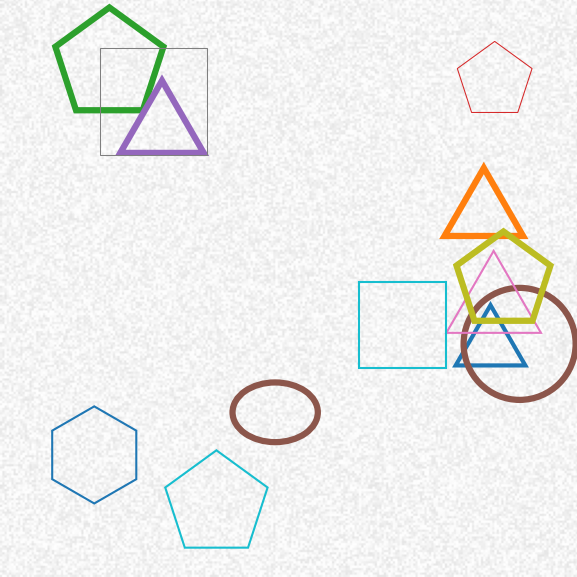[{"shape": "hexagon", "thickness": 1, "radius": 0.42, "center": [0.163, 0.211]}, {"shape": "triangle", "thickness": 2, "radius": 0.35, "center": [0.849, 0.401]}, {"shape": "triangle", "thickness": 3, "radius": 0.39, "center": [0.838, 0.63]}, {"shape": "pentagon", "thickness": 3, "radius": 0.49, "center": [0.189, 0.888]}, {"shape": "pentagon", "thickness": 0.5, "radius": 0.34, "center": [0.857, 0.859]}, {"shape": "triangle", "thickness": 3, "radius": 0.42, "center": [0.281, 0.776]}, {"shape": "circle", "thickness": 3, "radius": 0.48, "center": [0.9, 0.404]}, {"shape": "oval", "thickness": 3, "radius": 0.37, "center": [0.476, 0.285]}, {"shape": "triangle", "thickness": 1, "radius": 0.47, "center": [0.855, 0.47]}, {"shape": "square", "thickness": 0.5, "radius": 0.46, "center": [0.266, 0.823]}, {"shape": "pentagon", "thickness": 3, "radius": 0.43, "center": [0.872, 0.513]}, {"shape": "square", "thickness": 1, "radius": 0.37, "center": [0.697, 0.436]}, {"shape": "pentagon", "thickness": 1, "radius": 0.47, "center": [0.375, 0.126]}]